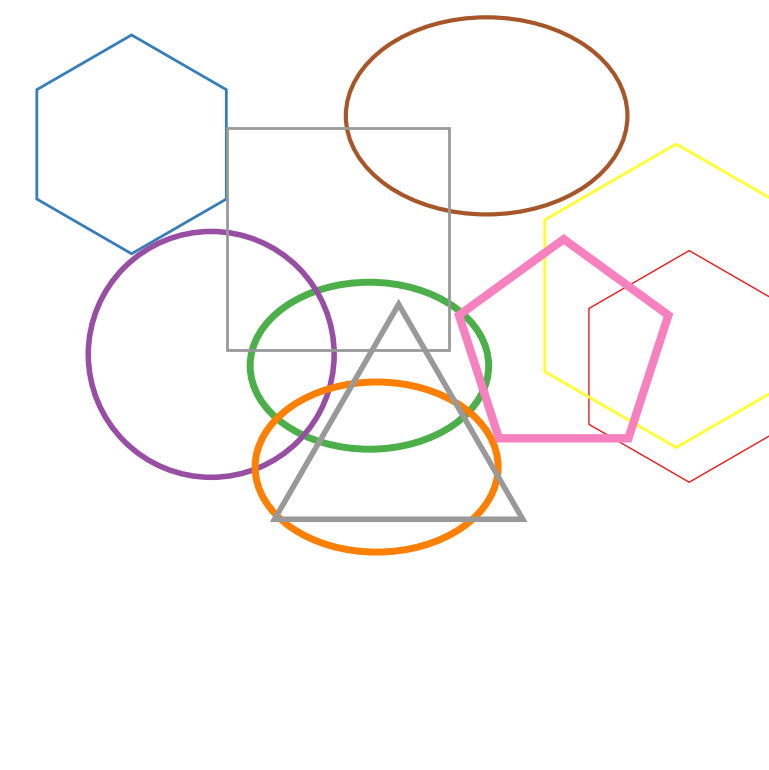[{"shape": "hexagon", "thickness": 0.5, "radius": 0.75, "center": [0.895, 0.524]}, {"shape": "hexagon", "thickness": 1, "radius": 0.71, "center": [0.171, 0.813]}, {"shape": "oval", "thickness": 2.5, "radius": 0.77, "center": [0.48, 0.525]}, {"shape": "circle", "thickness": 2, "radius": 0.8, "center": [0.274, 0.54]}, {"shape": "oval", "thickness": 2.5, "radius": 0.79, "center": [0.489, 0.393]}, {"shape": "hexagon", "thickness": 1, "radius": 0.99, "center": [0.878, 0.616]}, {"shape": "oval", "thickness": 1.5, "radius": 0.91, "center": [0.632, 0.85]}, {"shape": "pentagon", "thickness": 3, "radius": 0.71, "center": [0.732, 0.546]}, {"shape": "triangle", "thickness": 2, "radius": 0.93, "center": [0.518, 0.419]}, {"shape": "square", "thickness": 1, "radius": 0.72, "center": [0.439, 0.689]}]